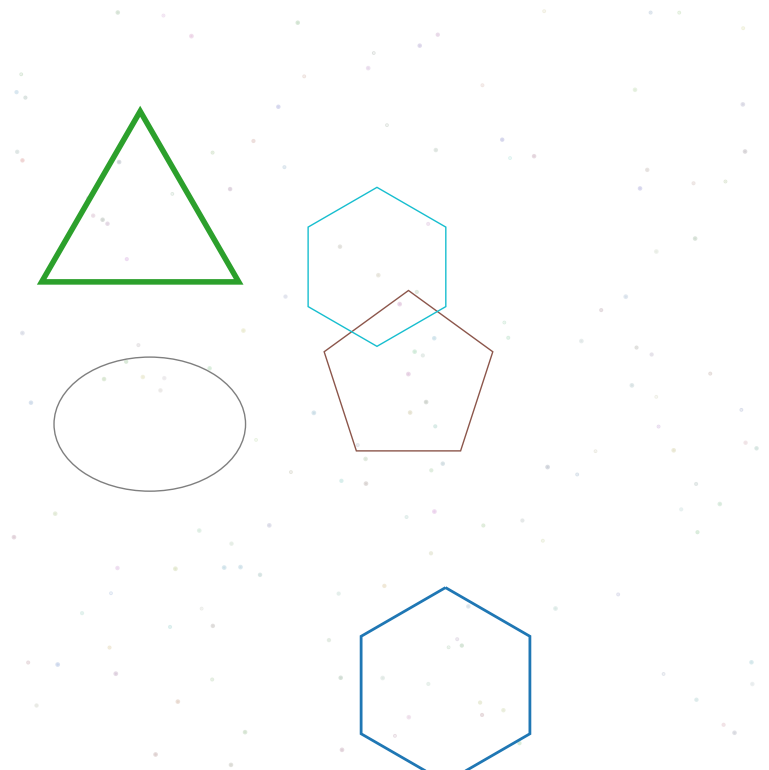[{"shape": "hexagon", "thickness": 1, "radius": 0.63, "center": [0.579, 0.11]}, {"shape": "triangle", "thickness": 2, "radius": 0.74, "center": [0.182, 0.708]}, {"shape": "pentagon", "thickness": 0.5, "radius": 0.58, "center": [0.53, 0.508]}, {"shape": "oval", "thickness": 0.5, "radius": 0.62, "center": [0.195, 0.449]}, {"shape": "hexagon", "thickness": 0.5, "radius": 0.52, "center": [0.49, 0.653]}]